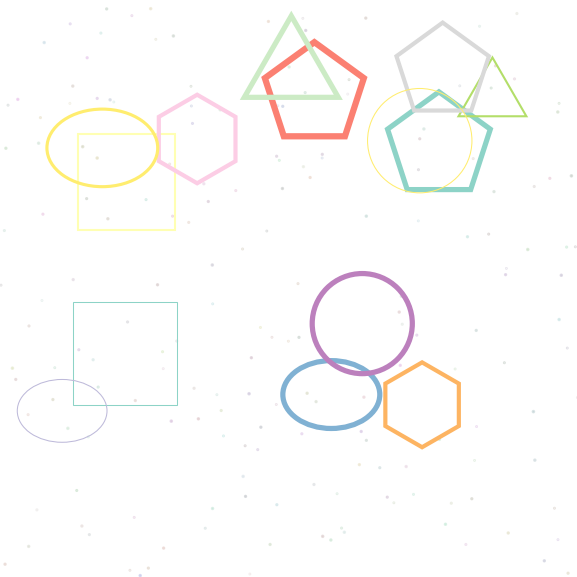[{"shape": "square", "thickness": 0.5, "radius": 0.45, "center": [0.216, 0.387]}, {"shape": "pentagon", "thickness": 2.5, "radius": 0.47, "center": [0.76, 0.747]}, {"shape": "square", "thickness": 1, "radius": 0.42, "center": [0.219, 0.684]}, {"shape": "oval", "thickness": 0.5, "radius": 0.39, "center": [0.108, 0.288]}, {"shape": "pentagon", "thickness": 3, "radius": 0.45, "center": [0.544, 0.836]}, {"shape": "oval", "thickness": 2.5, "radius": 0.42, "center": [0.574, 0.316]}, {"shape": "hexagon", "thickness": 2, "radius": 0.37, "center": [0.731, 0.298]}, {"shape": "triangle", "thickness": 1, "radius": 0.34, "center": [0.853, 0.832]}, {"shape": "hexagon", "thickness": 2, "radius": 0.38, "center": [0.341, 0.758]}, {"shape": "pentagon", "thickness": 2, "radius": 0.42, "center": [0.767, 0.876]}, {"shape": "circle", "thickness": 2.5, "radius": 0.43, "center": [0.627, 0.439]}, {"shape": "triangle", "thickness": 2.5, "radius": 0.47, "center": [0.504, 0.878]}, {"shape": "circle", "thickness": 0.5, "radius": 0.45, "center": [0.727, 0.756]}, {"shape": "oval", "thickness": 1.5, "radius": 0.48, "center": [0.177, 0.743]}]